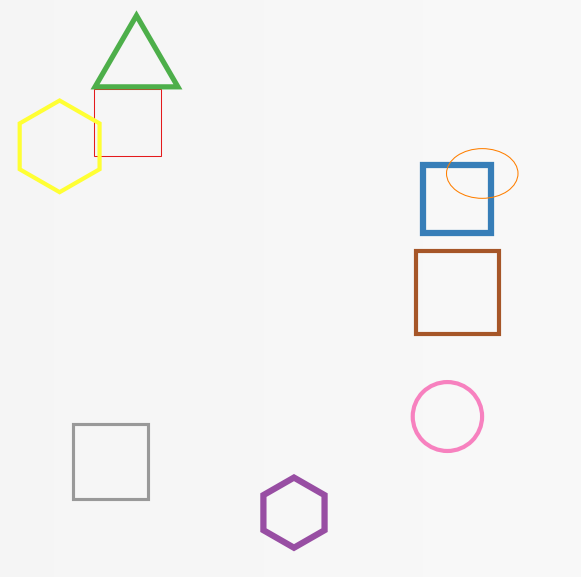[{"shape": "square", "thickness": 0.5, "radius": 0.29, "center": [0.219, 0.787]}, {"shape": "square", "thickness": 3, "radius": 0.29, "center": [0.787, 0.654]}, {"shape": "triangle", "thickness": 2.5, "radius": 0.41, "center": [0.235, 0.89]}, {"shape": "hexagon", "thickness": 3, "radius": 0.3, "center": [0.506, 0.111]}, {"shape": "oval", "thickness": 0.5, "radius": 0.31, "center": [0.83, 0.699]}, {"shape": "hexagon", "thickness": 2, "radius": 0.4, "center": [0.103, 0.746]}, {"shape": "square", "thickness": 2, "radius": 0.36, "center": [0.787, 0.493]}, {"shape": "circle", "thickness": 2, "radius": 0.3, "center": [0.77, 0.278]}, {"shape": "square", "thickness": 1.5, "radius": 0.32, "center": [0.191, 0.2]}]